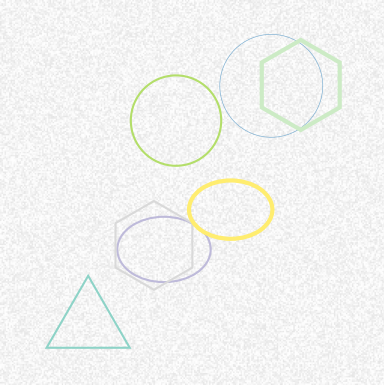[{"shape": "triangle", "thickness": 1.5, "radius": 0.62, "center": [0.229, 0.159]}, {"shape": "oval", "thickness": 1.5, "radius": 0.61, "center": [0.426, 0.352]}, {"shape": "circle", "thickness": 0.5, "radius": 0.67, "center": [0.705, 0.777]}, {"shape": "circle", "thickness": 1.5, "radius": 0.59, "center": [0.457, 0.687]}, {"shape": "hexagon", "thickness": 1.5, "radius": 0.58, "center": [0.4, 0.363]}, {"shape": "hexagon", "thickness": 3, "radius": 0.58, "center": [0.781, 0.779]}, {"shape": "oval", "thickness": 3, "radius": 0.54, "center": [0.599, 0.455]}]